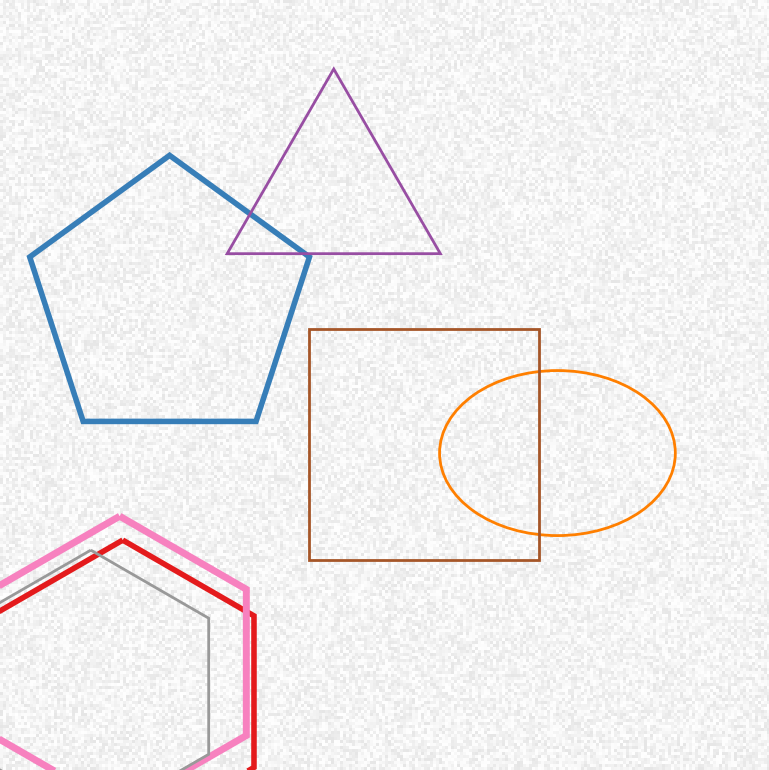[{"shape": "hexagon", "thickness": 2, "radius": 0.98, "center": [0.159, 0.102]}, {"shape": "pentagon", "thickness": 2, "radius": 0.95, "center": [0.22, 0.607]}, {"shape": "triangle", "thickness": 1, "radius": 0.8, "center": [0.433, 0.75]}, {"shape": "oval", "thickness": 1, "radius": 0.77, "center": [0.724, 0.412]}, {"shape": "square", "thickness": 1, "radius": 0.75, "center": [0.55, 0.423]}, {"shape": "hexagon", "thickness": 2.5, "radius": 0.95, "center": [0.155, 0.14]}, {"shape": "hexagon", "thickness": 1, "radius": 0.88, "center": [0.118, 0.109]}]